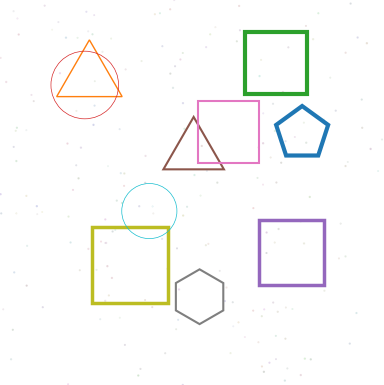[{"shape": "pentagon", "thickness": 3, "radius": 0.36, "center": [0.785, 0.654]}, {"shape": "triangle", "thickness": 1, "radius": 0.49, "center": [0.232, 0.798]}, {"shape": "square", "thickness": 3, "radius": 0.4, "center": [0.717, 0.836]}, {"shape": "circle", "thickness": 0.5, "radius": 0.44, "center": [0.22, 0.779]}, {"shape": "square", "thickness": 2.5, "radius": 0.42, "center": [0.758, 0.345]}, {"shape": "triangle", "thickness": 1.5, "radius": 0.45, "center": [0.503, 0.606]}, {"shape": "square", "thickness": 1.5, "radius": 0.4, "center": [0.594, 0.658]}, {"shape": "hexagon", "thickness": 1.5, "radius": 0.36, "center": [0.518, 0.229]}, {"shape": "square", "thickness": 2.5, "radius": 0.5, "center": [0.338, 0.312]}, {"shape": "circle", "thickness": 0.5, "radius": 0.36, "center": [0.388, 0.452]}]